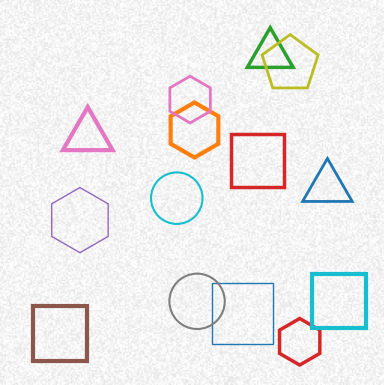[{"shape": "triangle", "thickness": 2, "radius": 0.37, "center": [0.85, 0.514]}, {"shape": "square", "thickness": 1, "radius": 0.4, "center": [0.631, 0.185]}, {"shape": "hexagon", "thickness": 3, "radius": 0.36, "center": [0.505, 0.662]}, {"shape": "triangle", "thickness": 2.5, "radius": 0.34, "center": [0.702, 0.859]}, {"shape": "square", "thickness": 2.5, "radius": 0.34, "center": [0.668, 0.584]}, {"shape": "hexagon", "thickness": 2.5, "radius": 0.3, "center": [0.778, 0.112]}, {"shape": "hexagon", "thickness": 1, "radius": 0.42, "center": [0.208, 0.428]}, {"shape": "square", "thickness": 3, "radius": 0.35, "center": [0.156, 0.133]}, {"shape": "hexagon", "thickness": 2, "radius": 0.3, "center": [0.494, 0.741]}, {"shape": "triangle", "thickness": 3, "radius": 0.37, "center": [0.228, 0.647]}, {"shape": "circle", "thickness": 1.5, "radius": 0.36, "center": [0.512, 0.217]}, {"shape": "pentagon", "thickness": 2, "radius": 0.38, "center": [0.754, 0.834]}, {"shape": "square", "thickness": 3, "radius": 0.35, "center": [0.88, 0.218]}, {"shape": "circle", "thickness": 1.5, "radius": 0.33, "center": [0.459, 0.485]}]